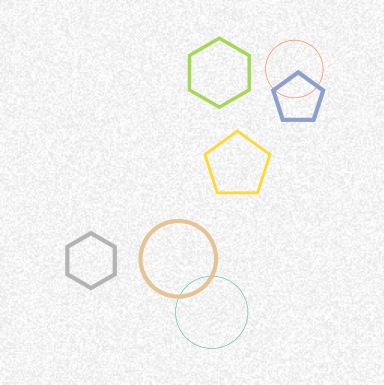[{"shape": "circle", "thickness": 0.5, "radius": 0.47, "center": [0.55, 0.189]}, {"shape": "circle", "thickness": 0.5, "radius": 0.37, "center": [0.764, 0.821]}, {"shape": "pentagon", "thickness": 3, "radius": 0.34, "center": [0.775, 0.744]}, {"shape": "hexagon", "thickness": 2.5, "radius": 0.45, "center": [0.57, 0.811]}, {"shape": "pentagon", "thickness": 2, "radius": 0.44, "center": [0.617, 0.571]}, {"shape": "circle", "thickness": 3, "radius": 0.49, "center": [0.463, 0.328]}, {"shape": "hexagon", "thickness": 3, "radius": 0.36, "center": [0.237, 0.323]}]